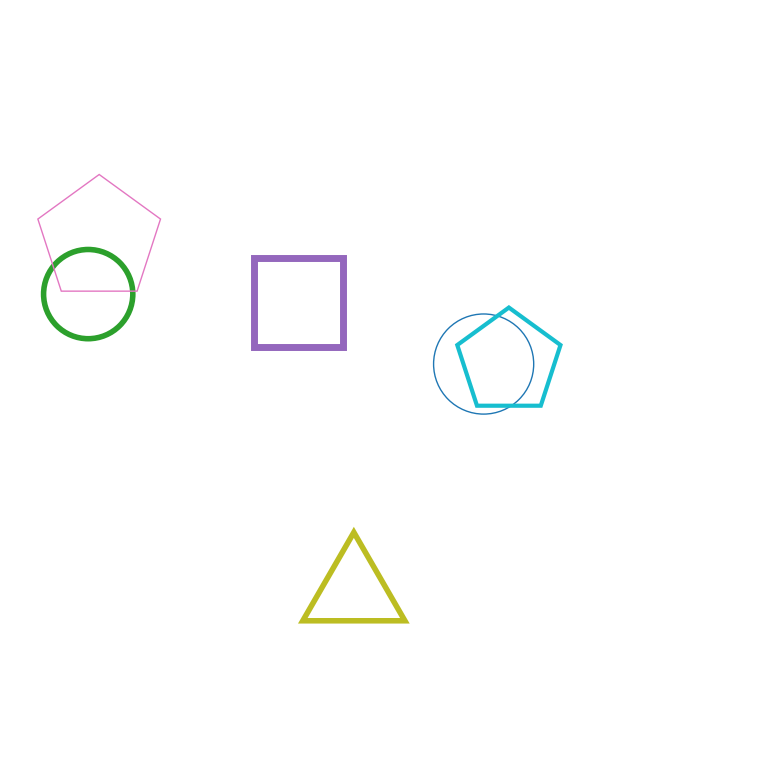[{"shape": "circle", "thickness": 0.5, "radius": 0.33, "center": [0.628, 0.527]}, {"shape": "circle", "thickness": 2, "radius": 0.29, "center": [0.115, 0.618]}, {"shape": "square", "thickness": 2.5, "radius": 0.29, "center": [0.387, 0.607]}, {"shape": "pentagon", "thickness": 0.5, "radius": 0.42, "center": [0.129, 0.69]}, {"shape": "triangle", "thickness": 2, "radius": 0.38, "center": [0.46, 0.232]}, {"shape": "pentagon", "thickness": 1.5, "radius": 0.35, "center": [0.661, 0.53]}]